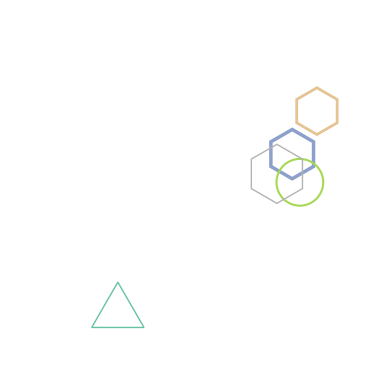[{"shape": "triangle", "thickness": 1, "radius": 0.39, "center": [0.306, 0.189]}, {"shape": "hexagon", "thickness": 2.5, "radius": 0.32, "center": [0.759, 0.6]}, {"shape": "circle", "thickness": 1.5, "radius": 0.3, "center": [0.779, 0.526]}, {"shape": "hexagon", "thickness": 2, "radius": 0.3, "center": [0.823, 0.711]}, {"shape": "hexagon", "thickness": 1, "radius": 0.38, "center": [0.719, 0.548]}]